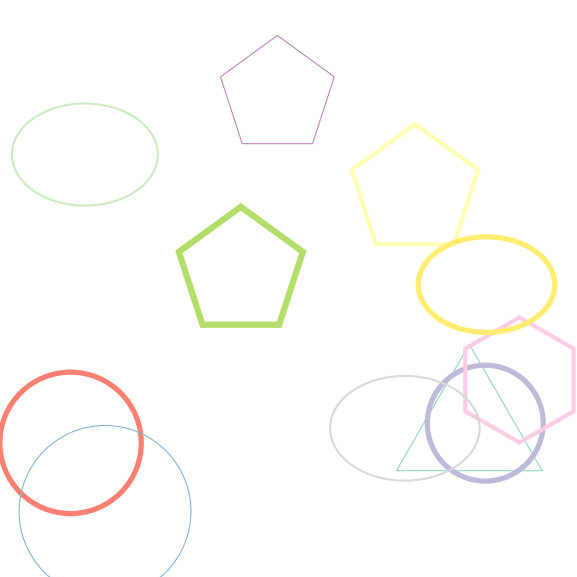[{"shape": "triangle", "thickness": 0.5, "radius": 0.73, "center": [0.813, 0.257]}, {"shape": "pentagon", "thickness": 2, "radius": 0.57, "center": [0.718, 0.669]}, {"shape": "circle", "thickness": 2.5, "radius": 0.5, "center": [0.84, 0.266]}, {"shape": "circle", "thickness": 2.5, "radius": 0.61, "center": [0.122, 0.232]}, {"shape": "circle", "thickness": 0.5, "radius": 0.74, "center": [0.182, 0.114]}, {"shape": "pentagon", "thickness": 3, "radius": 0.56, "center": [0.417, 0.528]}, {"shape": "hexagon", "thickness": 2, "radius": 0.54, "center": [0.899, 0.341]}, {"shape": "oval", "thickness": 1, "radius": 0.65, "center": [0.701, 0.258]}, {"shape": "pentagon", "thickness": 0.5, "radius": 0.52, "center": [0.48, 0.834]}, {"shape": "oval", "thickness": 1, "radius": 0.63, "center": [0.147, 0.732]}, {"shape": "oval", "thickness": 2.5, "radius": 0.59, "center": [0.842, 0.506]}]